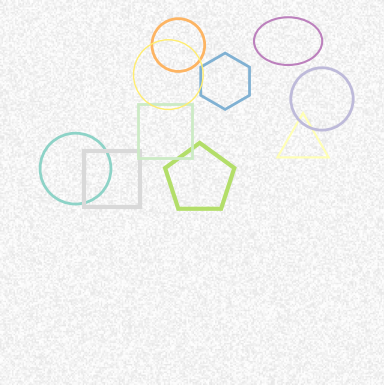[{"shape": "circle", "thickness": 2, "radius": 0.46, "center": [0.196, 0.562]}, {"shape": "triangle", "thickness": 1.5, "radius": 0.38, "center": [0.787, 0.63]}, {"shape": "circle", "thickness": 2, "radius": 0.41, "center": [0.836, 0.743]}, {"shape": "hexagon", "thickness": 2, "radius": 0.37, "center": [0.585, 0.789]}, {"shape": "circle", "thickness": 2, "radius": 0.34, "center": [0.463, 0.883]}, {"shape": "pentagon", "thickness": 3, "radius": 0.47, "center": [0.519, 0.534]}, {"shape": "square", "thickness": 3, "radius": 0.37, "center": [0.29, 0.535]}, {"shape": "oval", "thickness": 1.5, "radius": 0.44, "center": [0.748, 0.893]}, {"shape": "square", "thickness": 2, "radius": 0.35, "center": [0.429, 0.66]}, {"shape": "circle", "thickness": 1, "radius": 0.45, "center": [0.437, 0.806]}]